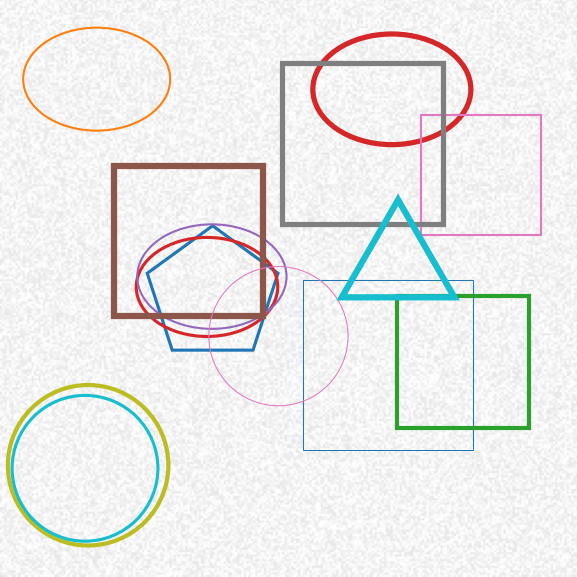[{"shape": "pentagon", "thickness": 1.5, "radius": 0.6, "center": [0.368, 0.489]}, {"shape": "square", "thickness": 0.5, "radius": 0.74, "center": [0.672, 0.366]}, {"shape": "oval", "thickness": 1, "radius": 0.64, "center": [0.167, 0.862]}, {"shape": "square", "thickness": 2, "radius": 0.57, "center": [0.802, 0.372]}, {"shape": "oval", "thickness": 2.5, "radius": 0.68, "center": [0.679, 0.844]}, {"shape": "oval", "thickness": 1.5, "radius": 0.61, "center": [0.358, 0.502]}, {"shape": "oval", "thickness": 1, "radius": 0.65, "center": [0.367, 0.52]}, {"shape": "square", "thickness": 3, "radius": 0.65, "center": [0.326, 0.582]}, {"shape": "square", "thickness": 1, "radius": 0.52, "center": [0.833, 0.696]}, {"shape": "circle", "thickness": 0.5, "radius": 0.6, "center": [0.482, 0.417]}, {"shape": "square", "thickness": 2.5, "radius": 0.7, "center": [0.628, 0.751]}, {"shape": "circle", "thickness": 2, "radius": 0.69, "center": [0.153, 0.194]}, {"shape": "triangle", "thickness": 3, "radius": 0.56, "center": [0.689, 0.541]}, {"shape": "circle", "thickness": 1.5, "radius": 0.63, "center": [0.147, 0.188]}]